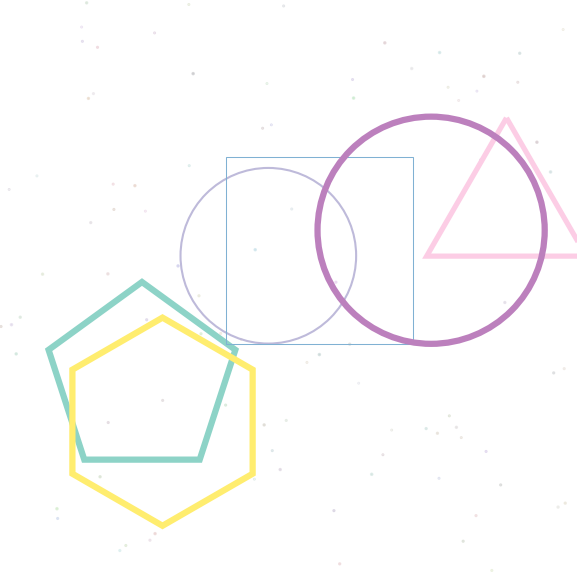[{"shape": "pentagon", "thickness": 3, "radius": 0.85, "center": [0.246, 0.341]}, {"shape": "circle", "thickness": 1, "radius": 0.76, "center": [0.465, 0.556]}, {"shape": "square", "thickness": 0.5, "radius": 0.81, "center": [0.553, 0.566]}, {"shape": "triangle", "thickness": 2.5, "radius": 0.8, "center": [0.877, 0.635]}, {"shape": "circle", "thickness": 3, "radius": 0.98, "center": [0.747, 0.6]}, {"shape": "hexagon", "thickness": 3, "radius": 0.9, "center": [0.281, 0.269]}]